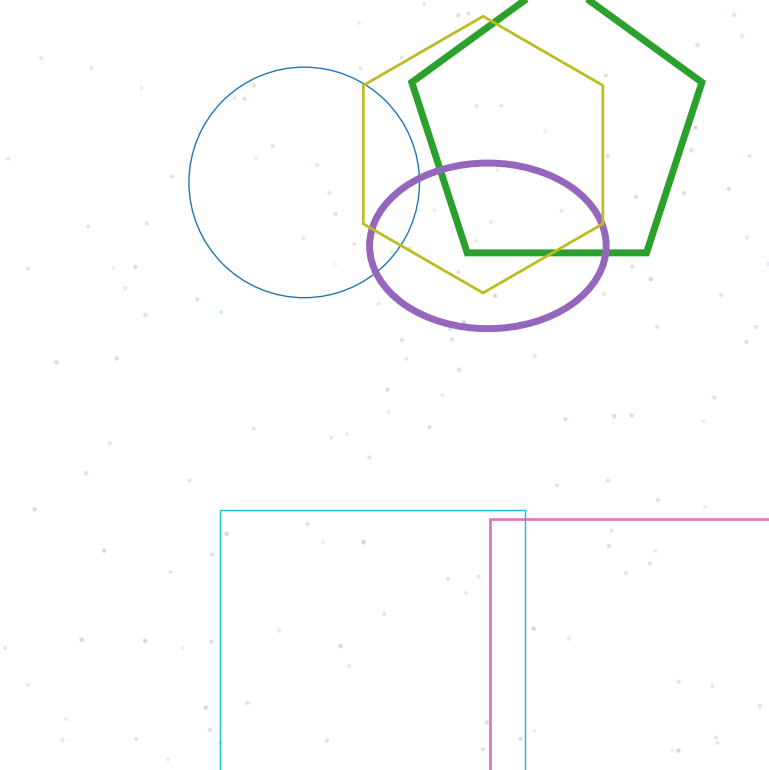[{"shape": "circle", "thickness": 0.5, "radius": 0.75, "center": [0.395, 0.763]}, {"shape": "pentagon", "thickness": 2.5, "radius": 0.99, "center": [0.723, 0.832]}, {"shape": "oval", "thickness": 2.5, "radius": 0.77, "center": [0.634, 0.681]}, {"shape": "square", "thickness": 1, "radius": 0.99, "center": [0.834, 0.128]}, {"shape": "hexagon", "thickness": 1, "radius": 0.9, "center": [0.627, 0.799]}, {"shape": "square", "thickness": 0.5, "radius": 0.99, "center": [0.483, 0.14]}]